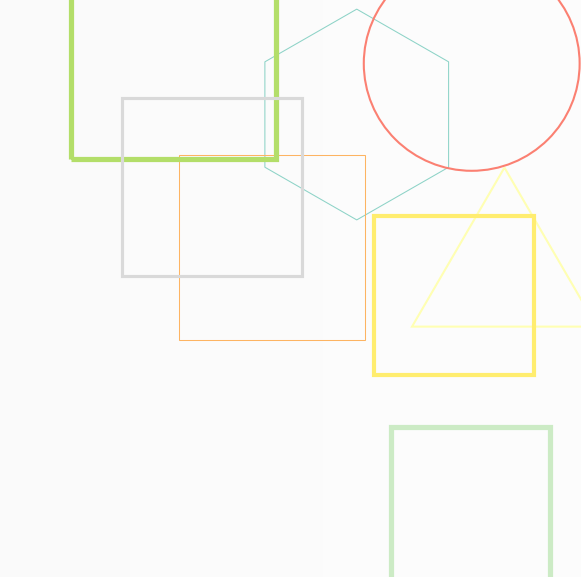[{"shape": "hexagon", "thickness": 0.5, "radius": 0.91, "center": [0.614, 0.801]}, {"shape": "triangle", "thickness": 1, "radius": 0.92, "center": [0.868, 0.525]}, {"shape": "circle", "thickness": 1, "radius": 0.93, "center": [0.812, 0.889]}, {"shape": "square", "thickness": 0.5, "radius": 0.8, "center": [0.468, 0.571]}, {"shape": "square", "thickness": 2.5, "radius": 0.88, "center": [0.298, 0.9]}, {"shape": "square", "thickness": 1.5, "radius": 0.77, "center": [0.365, 0.675]}, {"shape": "square", "thickness": 2.5, "radius": 0.68, "center": [0.809, 0.123]}, {"shape": "square", "thickness": 2, "radius": 0.69, "center": [0.781, 0.487]}]